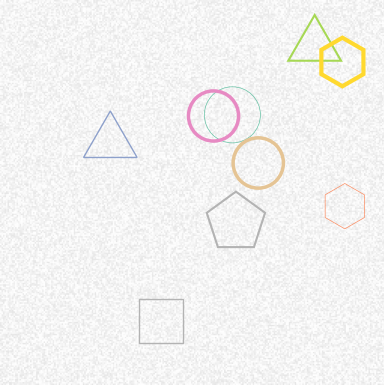[{"shape": "circle", "thickness": 0.5, "radius": 0.36, "center": [0.604, 0.702]}, {"shape": "hexagon", "thickness": 0.5, "radius": 0.29, "center": [0.896, 0.464]}, {"shape": "triangle", "thickness": 1, "radius": 0.4, "center": [0.287, 0.631]}, {"shape": "circle", "thickness": 2.5, "radius": 0.33, "center": [0.555, 0.699]}, {"shape": "triangle", "thickness": 1.5, "radius": 0.4, "center": [0.817, 0.882]}, {"shape": "hexagon", "thickness": 3, "radius": 0.32, "center": [0.889, 0.839]}, {"shape": "circle", "thickness": 2.5, "radius": 0.33, "center": [0.671, 0.577]}, {"shape": "pentagon", "thickness": 1.5, "radius": 0.4, "center": [0.613, 0.423]}, {"shape": "square", "thickness": 1, "radius": 0.29, "center": [0.418, 0.166]}]